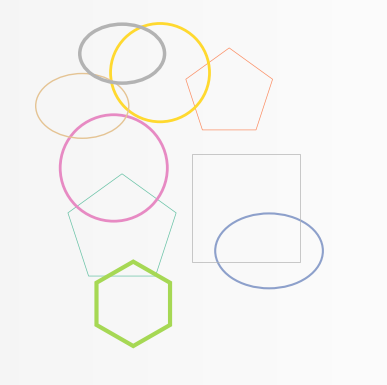[{"shape": "pentagon", "thickness": 0.5, "radius": 0.73, "center": [0.315, 0.402]}, {"shape": "pentagon", "thickness": 0.5, "radius": 0.59, "center": [0.591, 0.758]}, {"shape": "oval", "thickness": 1.5, "radius": 0.69, "center": [0.694, 0.348]}, {"shape": "circle", "thickness": 2, "radius": 0.69, "center": [0.294, 0.564]}, {"shape": "hexagon", "thickness": 3, "radius": 0.55, "center": [0.344, 0.211]}, {"shape": "circle", "thickness": 2, "radius": 0.64, "center": [0.413, 0.811]}, {"shape": "oval", "thickness": 1, "radius": 0.6, "center": [0.212, 0.725]}, {"shape": "square", "thickness": 0.5, "radius": 0.69, "center": [0.635, 0.46]}, {"shape": "oval", "thickness": 2.5, "radius": 0.55, "center": [0.315, 0.861]}]